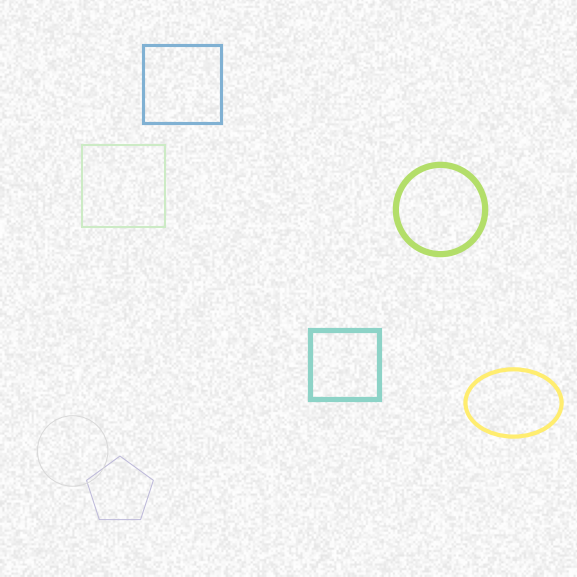[{"shape": "square", "thickness": 2.5, "radius": 0.3, "center": [0.596, 0.368]}, {"shape": "pentagon", "thickness": 0.5, "radius": 0.3, "center": [0.208, 0.149]}, {"shape": "square", "thickness": 1.5, "radius": 0.34, "center": [0.315, 0.853]}, {"shape": "circle", "thickness": 3, "radius": 0.39, "center": [0.763, 0.636]}, {"shape": "circle", "thickness": 0.5, "radius": 0.31, "center": [0.126, 0.218]}, {"shape": "square", "thickness": 1, "radius": 0.36, "center": [0.213, 0.677]}, {"shape": "oval", "thickness": 2, "radius": 0.42, "center": [0.889, 0.301]}]